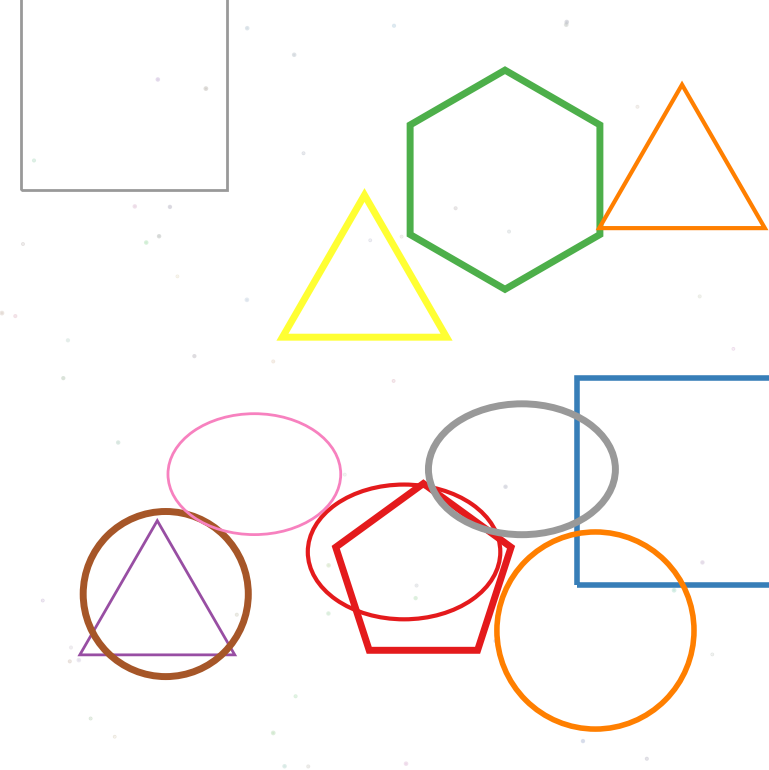[{"shape": "pentagon", "thickness": 2.5, "radius": 0.6, "center": [0.55, 0.252]}, {"shape": "oval", "thickness": 1.5, "radius": 0.63, "center": [0.525, 0.283]}, {"shape": "square", "thickness": 2, "radius": 0.67, "center": [0.884, 0.375]}, {"shape": "hexagon", "thickness": 2.5, "radius": 0.71, "center": [0.656, 0.767]}, {"shape": "triangle", "thickness": 1, "radius": 0.58, "center": [0.204, 0.208]}, {"shape": "triangle", "thickness": 1.5, "radius": 0.62, "center": [0.886, 0.766]}, {"shape": "circle", "thickness": 2, "radius": 0.64, "center": [0.773, 0.181]}, {"shape": "triangle", "thickness": 2.5, "radius": 0.62, "center": [0.473, 0.624]}, {"shape": "circle", "thickness": 2.5, "radius": 0.54, "center": [0.215, 0.229]}, {"shape": "oval", "thickness": 1, "radius": 0.56, "center": [0.33, 0.384]}, {"shape": "oval", "thickness": 2.5, "radius": 0.61, "center": [0.678, 0.391]}, {"shape": "square", "thickness": 1, "radius": 0.67, "center": [0.161, 0.887]}]